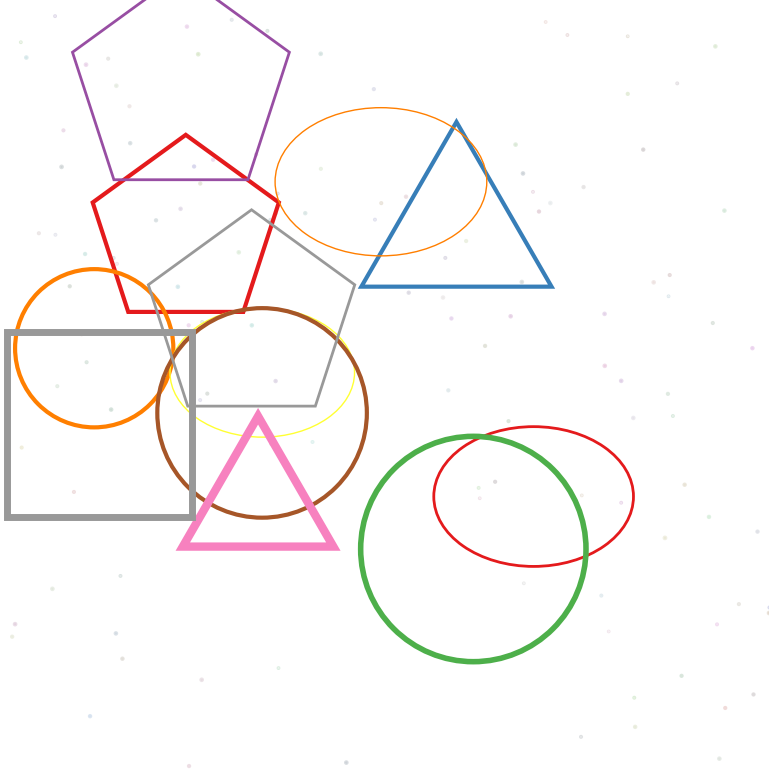[{"shape": "pentagon", "thickness": 1.5, "radius": 0.64, "center": [0.241, 0.698]}, {"shape": "oval", "thickness": 1, "radius": 0.65, "center": [0.693, 0.355]}, {"shape": "triangle", "thickness": 1.5, "radius": 0.71, "center": [0.593, 0.699]}, {"shape": "circle", "thickness": 2, "radius": 0.73, "center": [0.615, 0.287]}, {"shape": "pentagon", "thickness": 1, "radius": 0.74, "center": [0.235, 0.886]}, {"shape": "oval", "thickness": 0.5, "radius": 0.69, "center": [0.495, 0.764]}, {"shape": "circle", "thickness": 1.5, "radius": 0.51, "center": [0.122, 0.548]}, {"shape": "oval", "thickness": 0.5, "radius": 0.6, "center": [0.341, 0.516]}, {"shape": "circle", "thickness": 1.5, "radius": 0.68, "center": [0.34, 0.464]}, {"shape": "triangle", "thickness": 3, "radius": 0.56, "center": [0.335, 0.347]}, {"shape": "pentagon", "thickness": 1, "radius": 0.7, "center": [0.327, 0.587]}, {"shape": "square", "thickness": 2.5, "radius": 0.6, "center": [0.129, 0.449]}]